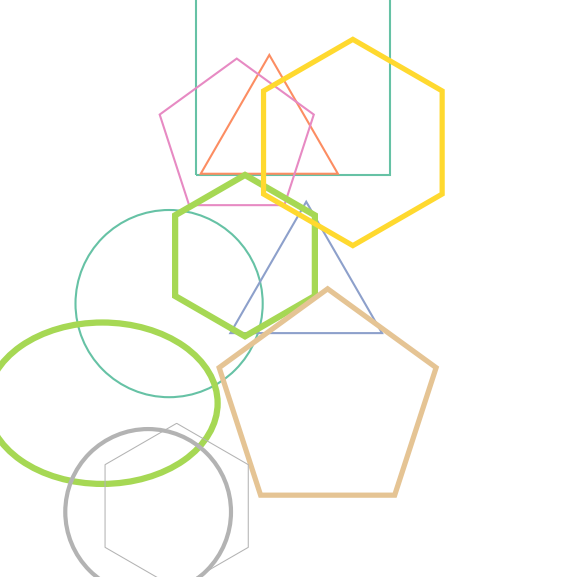[{"shape": "square", "thickness": 1, "radius": 0.84, "center": [0.508, 0.865]}, {"shape": "circle", "thickness": 1, "radius": 0.81, "center": [0.293, 0.473]}, {"shape": "triangle", "thickness": 1, "radius": 0.69, "center": [0.466, 0.767]}, {"shape": "triangle", "thickness": 1, "radius": 0.76, "center": [0.53, 0.498]}, {"shape": "pentagon", "thickness": 1, "radius": 0.7, "center": [0.41, 0.757]}, {"shape": "hexagon", "thickness": 3, "radius": 0.7, "center": [0.424, 0.556]}, {"shape": "oval", "thickness": 3, "radius": 1.0, "center": [0.177, 0.301]}, {"shape": "hexagon", "thickness": 2.5, "radius": 0.89, "center": [0.611, 0.752]}, {"shape": "pentagon", "thickness": 2.5, "radius": 0.99, "center": [0.567, 0.301]}, {"shape": "hexagon", "thickness": 0.5, "radius": 0.72, "center": [0.306, 0.123]}, {"shape": "circle", "thickness": 2, "radius": 0.72, "center": [0.257, 0.113]}]